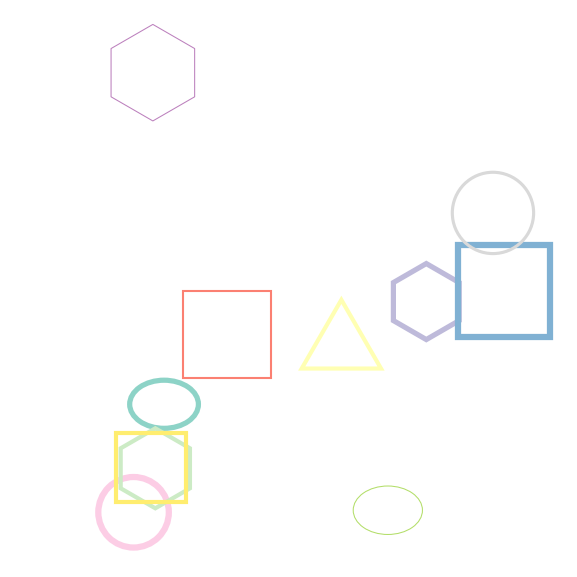[{"shape": "oval", "thickness": 2.5, "radius": 0.3, "center": [0.284, 0.299]}, {"shape": "triangle", "thickness": 2, "radius": 0.4, "center": [0.591, 0.401]}, {"shape": "hexagon", "thickness": 2.5, "radius": 0.33, "center": [0.738, 0.477]}, {"shape": "square", "thickness": 1, "radius": 0.38, "center": [0.393, 0.42]}, {"shape": "square", "thickness": 3, "radius": 0.4, "center": [0.872, 0.495]}, {"shape": "oval", "thickness": 0.5, "radius": 0.3, "center": [0.672, 0.116]}, {"shape": "circle", "thickness": 3, "radius": 0.31, "center": [0.231, 0.112]}, {"shape": "circle", "thickness": 1.5, "radius": 0.35, "center": [0.854, 0.63]}, {"shape": "hexagon", "thickness": 0.5, "radius": 0.42, "center": [0.265, 0.873]}, {"shape": "hexagon", "thickness": 2, "radius": 0.35, "center": [0.269, 0.188]}, {"shape": "square", "thickness": 2, "radius": 0.3, "center": [0.261, 0.19]}]